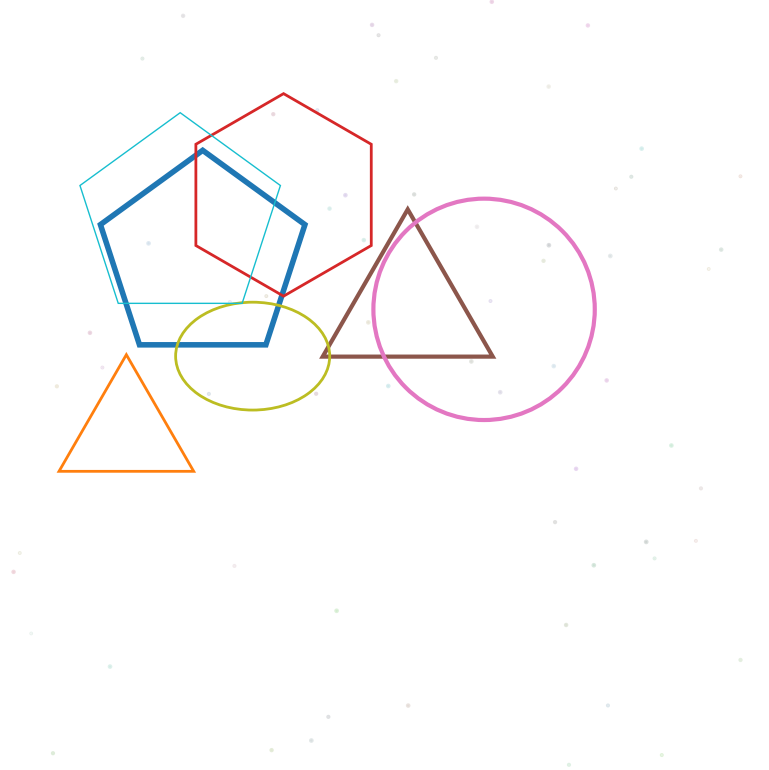[{"shape": "pentagon", "thickness": 2, "radius": 0.7, "center": [0.263, 0.665]}, {"shape": "triangle", "thickness": 1, "radius": 0.5, "center": [0.164, 0.438]}, {"shape": "hexagon", "thickness": 1, "radius": 0.66, "center": [0.368, 0.747]}, {"shape": "triangle", "thickness": 1.5, "radius": 0.64, "center": [0.53, 0.601]}, {"shape": "circle", "thickness": 1.5, "radius": 0.72, "center": [0.629, 0.598]}, {"shape": "oval", "thickness": 1, "radius": 0.5, "center": [0.328, 0.537]}, {"shape": "pentagon", "thickness": 0.5, "radius": 0.68, "center": [0.234, 0.717]}]